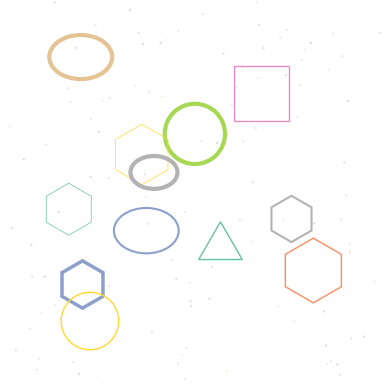[{"shape": "triangle", "thickness": 1, "radius": 0.33, "center": [0.573, 0.359]}, {"shape": "hexagon", "thickness": 0.5, "radius": 0.34, "center": [0.179, 0.457]}, {"shape": "hexagon", "thickness": 1, "radius": 0.42, "center": [0.814, 0.297]}, {"shape": "oval", "thickness": 1.5, "radius": 0.42, "center": [0.38, 0.401]}, {"shape": "hexagon", "thickness": 2.5, "radius": 0.31, "center": [0.214, 0.261]}, {"shape": "square", "thickness": 1, "radius": 0.35, "center": [0.679, 0.757]}, {"shape": "circle", "thickness": 3, "radius": 0.39, "center": [0.506, 0.652]}, {"shape": "circle", "thickness": 1, "radius": 0.37, "center": [0.234, 0.166]}, {"shape": "hexagon", "thickness": 0.5, "radius": 0.39, "center": [0.368, 0.599]}, {"shape": "oval", "thickness": 3, "radius": 0.41, "center": [0.21, 0.852]}, {"shape": "oval", "thickness": 3, "radius": 0.31, "center": [0.4, 0.552]}, {"shape": "hexagon", "thickness": 1.5, "radius": 0.3, "center": [0.757, 0.431]}]